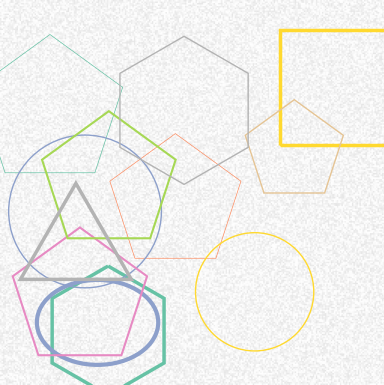[{"shape": "hexagon", "thickness": 2.5, "radius": 0.84, "center": [0.281, 0.141]}, {"shape": "pentagon", "thickness": 0.5, "radius": 0.99, "center": [0.13, 0.712]}, {"shape": "pentagon", "thickness": 0.5, "radius": 0.9, "center": [0.456, 0.474]}, {"shape": "oval", "thickness": 3, "radius": 0.79, "center": [0.253, 0.163]}, {"shape": "circle", "thickness": 1, "radius": 0.99, "center": [0.221, 0.451]}, {"shape": "pentagon", "thickness": 1.5, "radius": 0.92, "center": [0.208, 0.226]}, {"shape": "pentagon", "thickness": 1.5, "radius": 0.91, "center": [0.283, 0.529]}, {"shape": "square", "thickness": 2.5, "radius": 0.75, "center": [0.878, 0.772]}, {"shape": "circle", "thickness": 1, "radius": 0.77, "center": [0.661, 0.242]}, {"shape": "pentagon", "thickness": 1, "radius": 0.67, "center": [0.764, 0.607]}, {"shape": "triangle", "thickness": 2.5, "radius": 0.83, "center": [0.197, 0.357]}, {"shape": "hexagon", "thickness": 1, "radius": 0.96, "center": [0.478, 0.713]}]